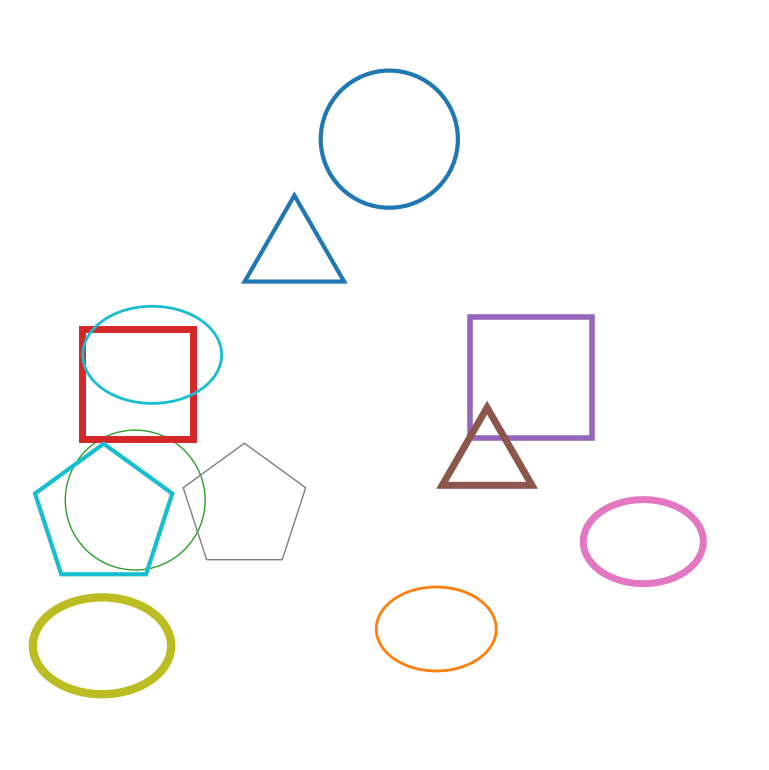[{"shape": "triangle", "thickness": 1.5, "radius": 0.37, "center": [0.382, 0.672]}, {"shape": "circle", "thickness": 1.5, "radius": 0.45, "center": [0.506, 0.819]}, {"shape": "oval", "thickness": 1, "radius": 0.39, "center": [0.567, 0.183]}, {"shape": "circle", "thickness": 0.5, "radius": 0.45, "center": [0.176, 0.351]}, {"shape": "square", "thickness": 2.5, "radius": 0.36, "center": [0.179, 0.502]}, {"shape": "square", "thickness": 2, "radius": 0.4, "center": [0.69, 0.51]}, {"shape": "triangle", "thickness": 2.5, "radius": 0.34, "center": [0.633, 0.403]}, {"shape": "oval", "thickness": 2.5, "radius": 0.39, "center": [0.835, 0.297]}, {"shape": "pentagon", "thickness": 0.5, "radius": 0.42, "center": [0.317, 0.341]}, {"shape": "oval", "thickness": 3, "radius": 0.45, "center": [0.132, 0.161]}, {"shape": "pentagon", "thickness": 1.5, "radius": 0.47, "center": [0.135, 0.33]}, {"shape": "oval", "thickness": 1, "radius": 0.45, "center": [0.198, 0.539]}]